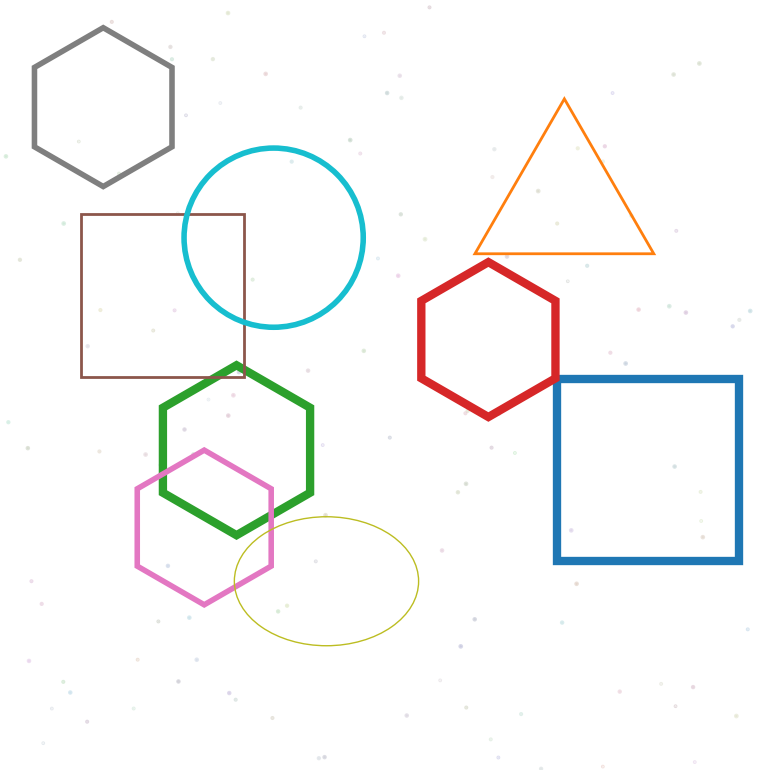[{"shape": "square", "thickness": 3, "radius": 0.59, "center": [0.842, 0.389]}, {"shape": "triangle", "thickness": 1, "radius": 0.67, "center": [0.733, 0.737]}, {"shape": "hexagon", "thickness": 3, "radius": 0.55, "center": [0.307, 0.415]}, {"shape": "hexagon", "thickness": 3, "radius": 0.5, "center": [0.634, 0.559]}, {"shape": "square", "thickness": 1, "radius": 0.53, "center": [0.211, 0.616]}, {"shape": "hexagon", "thickness": 2, "radius": 0.5, "center": [0.265, 0.315]}, {"shape": "hexagon", "thickness": 2, "radius": 0.52, "center": [0.134, 0.861]}, {"shape": "oval", "thickness": 0.5, "radius": 0.6, "center": [0.424, 0.245]}, {"shape": "circle", "thickness": 2, "radius": 0.58, "center": [0.355, 0.691]}]